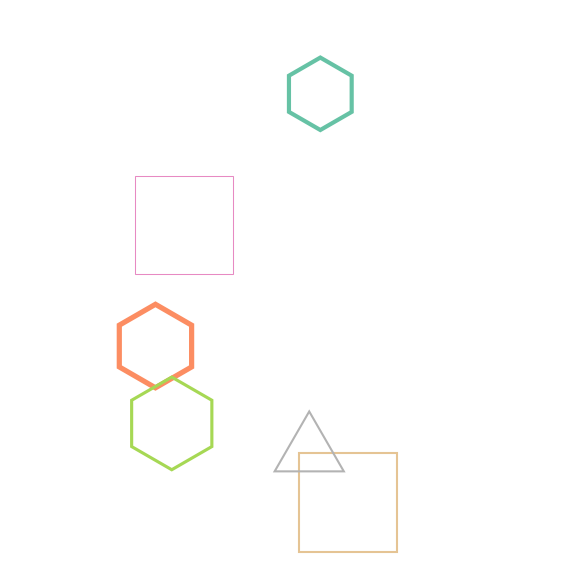[{"shape": "hexagon", "thickness": 2, "radius": 0.31, "center": [0.555, 0.837]}, {"shape": "hexagon", "thickness": 2.5, "radius": 0.36, "center": [0.269, 0.4]}, {"shape": "square", "thickness": 0.5, "radius": 0.42, "center": [0.319, 0.609]}, {"shape": "hexagon", "thickness": 1.5, "radius": 0.4, "center": [0.297, 0.266]}, {"shape": "square", "thickness": 1, "radius": 0.43, "center": [0.602, 0.129]}, {"shape": "triangle", "thickness": 1, "radius": 0.35, "center": [0.535, 0.217]}]